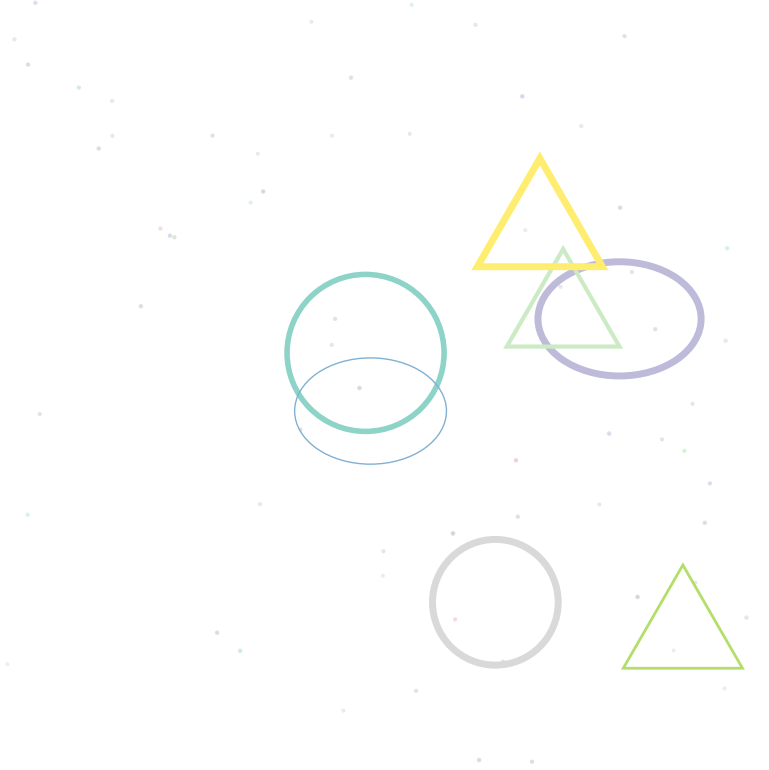[{"shape": "circle", "thickness": 2, "radius": 0.51, "center": [0.475, 0.542]}, {"shape": "oval", "thickness": 2.5, "radius": 0.53, "center": [0.805, 0.586]}, {"shape": "oval", "thickness": 0.5, "radius": 0.49, "center": [0.481, 0.466]}, {"shape": "triangle", "thickness": 1, "radius": 0.45, "center": [0.887, 0.177]}, {"shape": "circle", "thickness": 2.5, "radius": 0.41, "center": [0.643, 0.218]}, {"shape": "triangle", "thickness": 1.5, "radius": 0.42, "center": [0.731, 0.592]}, {"shape": "triangle", "thickness": 2.5, "radius": 0.47, "center": [0.701, 0.701]}]